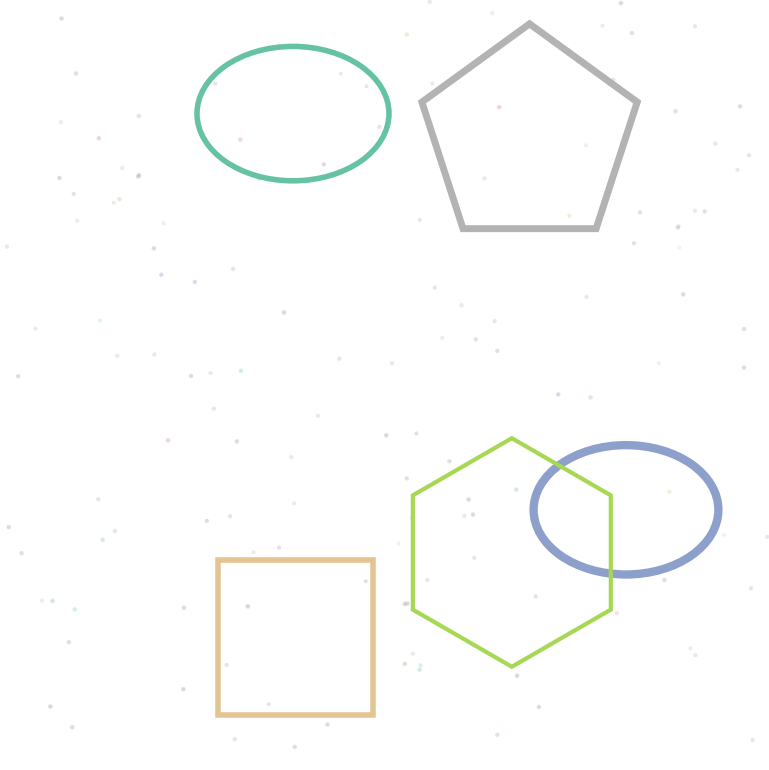[{"shape": "oval", "thickness": 2, "radius": 0.62, "center": [0.38, 0.852]}, {"shape": "oval", "thickness": 3, "radius": 0.6, "center": [0.813, 0.338]}, {"shape": "hexagon", "thickness": 1.5, "radius": 0.74, "center": [0.665, 0.283]}, {"shape": "square", "thickness": 2, "radius": 0.5, "center": [0.384, 0.172]}, {"shape": "pentagon", "thickness": 2.5, "radius": 0.74, "center": [0.688, 0.822]}]